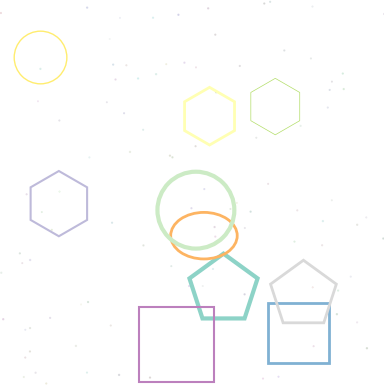[{"shape": "pentagon", "thickness": 3, "radius": 0.47, "center": [0.581, 0.248]}, {"shape": "hexagon", "thickness": 2, "radius": 0.37, "center": [0.544, 0.698]}, {"shape": "hexagon", "thickness": 1.5, "radius": 0.42, "center": [0.153, 0.471]}, {"shape": "square", "thickness": 2, "radius": 0.39, "center": [0.776, 0.135]}, {"shape": "oval", "thickness": 2, "radius": 0.43, "center": [0.53, 0.388]}, {"shape": "hexagon", "thickness": 0.5, "radius": 0.37, "center": [0.715, 0.723]}, {"shape": "pentagon", "thickness": 2, "radius": 0.45, "center": [0.788, 0.234]}, {"shape": "square", "thickness": 1.5, "radius": 0.49, "center": [0.458, 0.106]}, {"shape": "circle", "thickness": 3, "radius": 0.5, "center": [0.509, 0.454]}, {"shape": "circle", "thickness": 1, "radius": 0.34, "center": [0.105, 0.851]}]